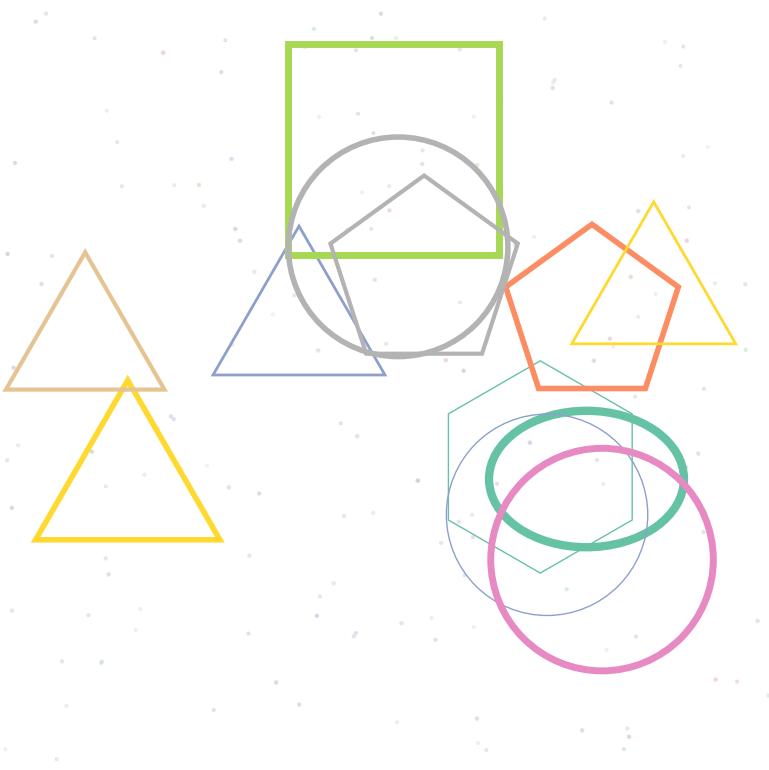[{"shape": "hexagon", "thickness": 0.5, "radius": 0.69, "center": [0.702, 0.394]}, {"shape": "oval", "thickness": 3, "radius": 0.63, "center": [0.762, 0.378]}, {"shape": "pentagon", "thickness": 2, "radius": 0.59, "center": [0.769, 0.591]}, {"shape": "circle", "thickness": 0.5, "radius": 0.65, "center": [0.71, 0.331]}, {"shape": "triangle", "thickness": 1, "radius": 0.64, "center": [0.388, 0.577]}, {"shape": "circle", "thickness": 2.5, "radius": 0.72, "center": [0.782, 0.273]}, {"shape": "square", "thickness": 2.5, "radius": 0.68, "center": [0.511, 0.806]}, {"shape": "triangle", "thickness": 1, "radius": 0.61, "center": [0.849, 0.615]}, {"shape": "triangle", "thickness": 2, "radius": 0.69, "center": [0.166, 0.368]}, {"shape": "triangle", "thickness": 1.5, "radius": 0.59, "center": [0.111, 0.553]}, {"shape": "pentagon", "thickness": 1.5, "radius": 0.64, "center": [0.551, 0.644]}, {"shape": "circle", "thickness": 2, "radius": 0.71, "center": [0.517, 0.679]}]